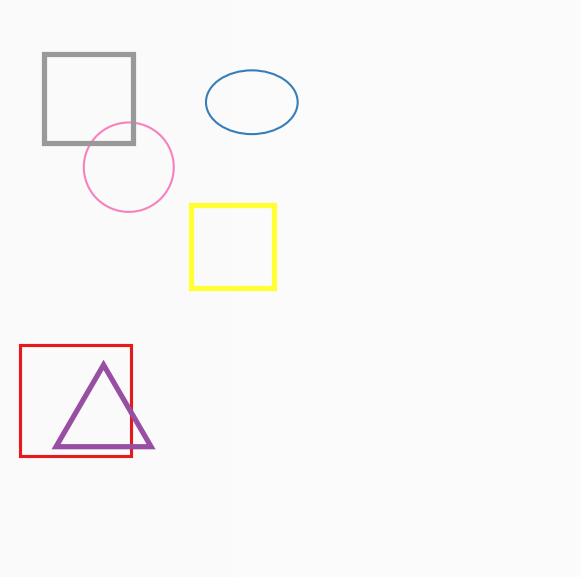[{"shape": "square", "thickness": 1.5, "radius": 0.48, "center": [0.13, 0.306]}, {"shape": "oval", "thickness": 1, "radius": 0.39, "center": [0.433, 0.822]}, {"shape": "triangle", "thickness": 2.5, "radius": 0.47, "center": [0.178, 0.273]}, {"shape": "square", "thickness": 2.5, "radius": 0.36, "center": [0.401, 0.572]}, {"shape": "circle", "thickness": 1, "radius": 0.39, "center": [0.222, 0.71]}, {"shape": "square", "thickness": 2.5, "radius": 0.38, "center": [0.152, 0.829]}]